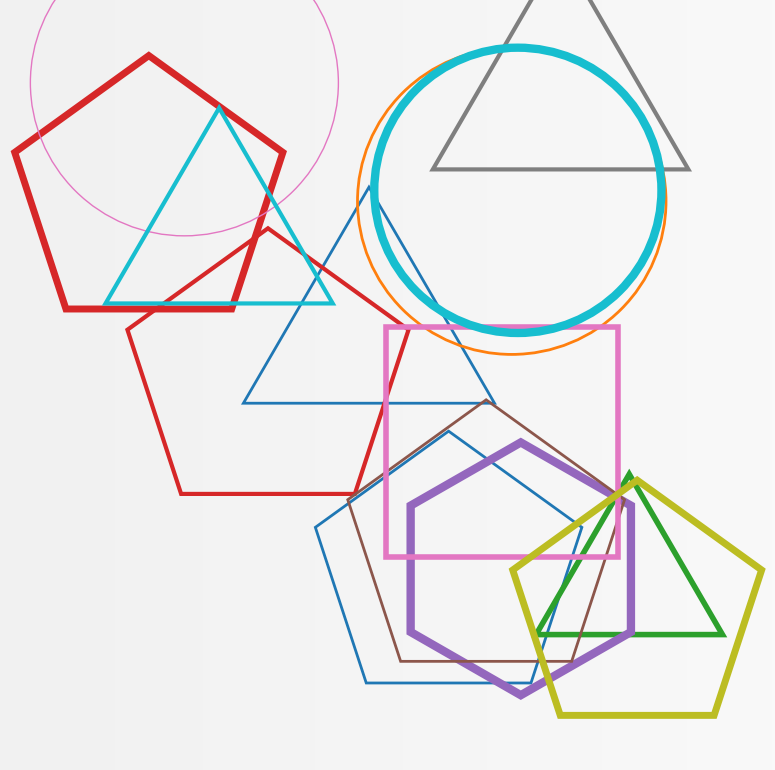[{"shape": "pentagon", "thickness": 1, "radius": 0.9, "center": [0.579, 0.259]}, {"shape": "triangle", "thickness": 1, "radius": 0.94, "center": [0.476, 0.57]}, {"shape": "circle", "thickness": 1, "radius": 1.0, "center": [0.66, 0.739]}, {"shape": "triangle", "thickness": 2, "radius": 0.69, "center": [0.812, 0.245]}, {"shape": "pentagon", "thickness": 2.5, "radius": 0.91, "center": [0.192, 0.746]}, {"shape": "pentagon", "thickness": 1.5, "radius": 0.95, "center": [0.346, 0.513]}, {"shape": "hexagon", "thickness": 3, "radius": 0.82, "center": [0.672, 0.261]}, {"shape": "pentagon", "thickness": 1, "radius": 0.94, "center": [0.627, 0.293]}, {"shape": "circle", "thickness": 0.5, "radius": 0.99, "center": [0.238, 0.892]}, {"shape": "square", "thickness": 2, "radius": 0.75, "center": [0.648, 0.426]}, {"shape": "triangle", "thickness": 1.5, "radius": 0.95, "center": [0.723, 0.875]}, {"shape": "pentagon", "thickness": 2.5, "radius": 0.84, "center": [0.822, 0.208]}, {"shape": "triangle", "thickness": 1.5, "radius": 0.85, "center": [0.283, 0.691]}, {"shape": "circle", "thickness": 3, "radius": 0.93, "center": [0.668, 0.753]}]